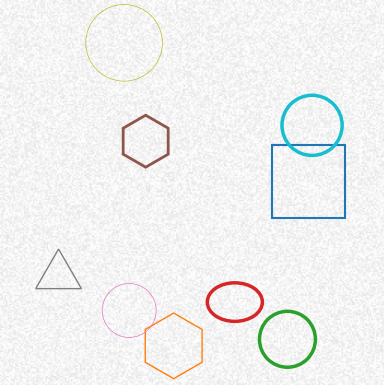[{"shape": "square", "thickness": 1.5, "radius": 0.47, "center": [0.8, 0.53]}, {"shape": "hexagon", "thickness": 1, "radius": 0.43, "center": [0.451, 0.102]}, {"shape": "circle", "thickness": 2.5, "radius": 0.36, "center": [0.747, 0.119]}, {"shape": "oval", "thickness": 2.5, "radius": 0.36, "center": [0.61, 0.215]}, {"shape": "hexagon", "thickness": 2, "radius": 0.34, "center": [0.378, 0.633]}, {"shape": "circle", "thickness": 0.5, "radius": 0.35, "center": [0.336, 0.194]}, {"shape": "triangle", "thickness": 1, "radius": 0.34, "center": [0.152, 0.285]}, {"shape": "circle", "thickness": 0.5, "radius": 0.5, "center": [0.322, 0.889]}, {"shape": "circle", "thickness": 2.5, "radius": 0.39, "center": [0.811, 0.674]}]